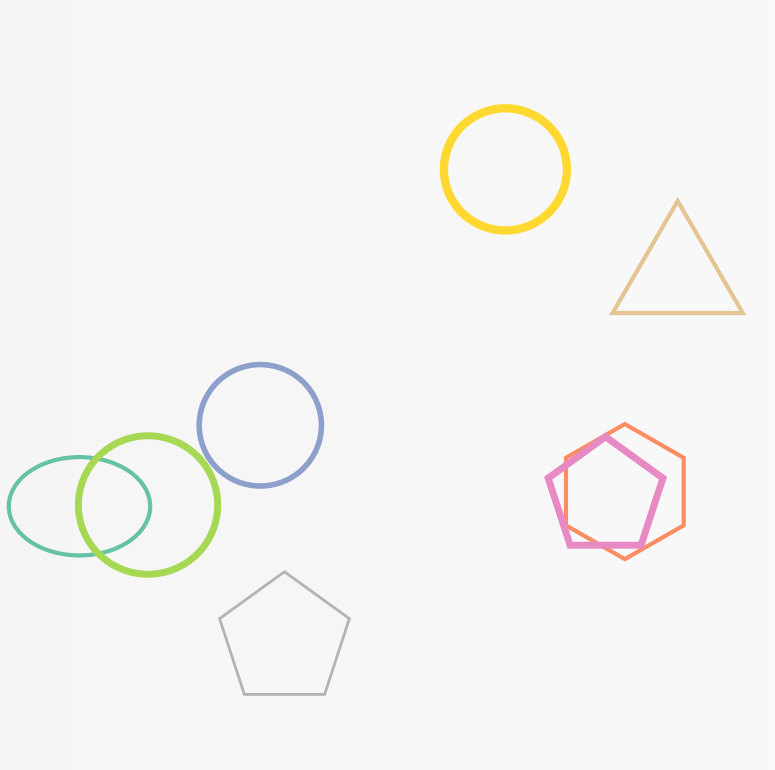[{"shape": "oval", "thickness": 1.5, "radius": 0.46, "center": [0.103, 0.342]}, {"shape": "hexagon", "thickness": 1.5, "radius": 0.44, "center": [0.806, 0.362]}, {"shape": "circle", "thickness": 2, "radius": 0.39, "center": [0.336, 0.448]}, {"shape": "pentagon", "thickness": 2.5, "radius": 0.39, "center": [0.781, 0.355]}, {"shape": "circle", "thickness": 2.5, "radius": 0.45, "center": [0.191, 0.344]}, {"shape": "circle", "thickness": 3, "radius": 0.4, "center": [0.652, 0.78]}, {"shape": "triangle", "thickness": 1.5, "radius": 0.48, "center": [0.874, 0.642]}, {"shape": "pentagon", "thickness": 1, "radius": 0.44, "center": [0.367, 0.169]}]